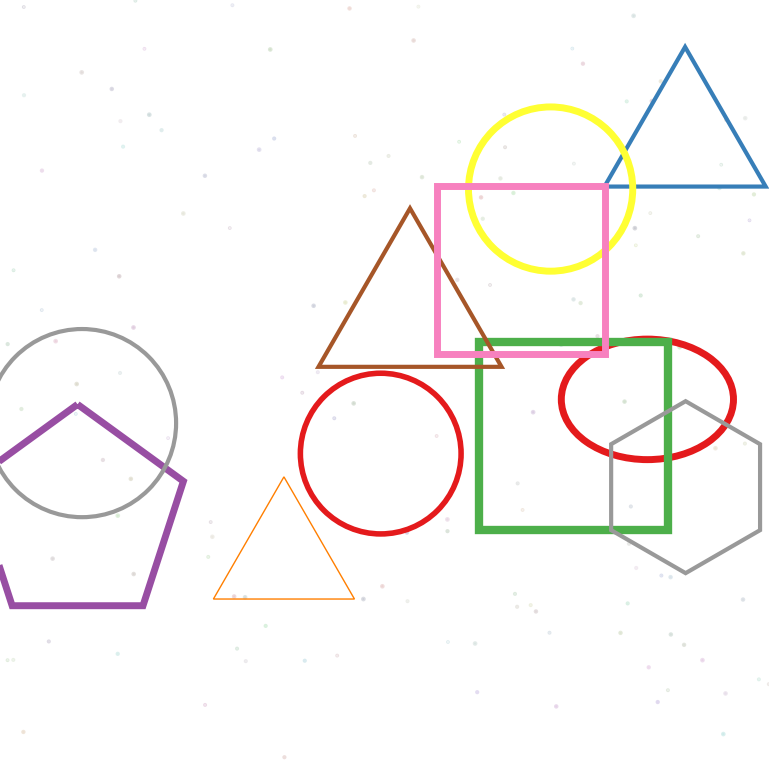[{"shape": "oval", "thickness": 2.5, "radius": 0.56, "center": [0.841, 0.481]}, {"shape": "circle", "thickness": 2, "radius": 0.52, "center": [0.494, 0.411]}, {"shape": "triangle", "thickness": 1.5, "radius": 0.6, "center": [0.89, 0.818]}, {"shape": "square", "thickness": 3, "radius": 0.61, "center": [0.745, 0.434]}, {"shape": "pentagon", "thickness": 2.5, "radius": 0.72, "center": [0.101, 0.33]}, {"shape": "triangle", "thickness": 0.5, "radius": 0.53, "center": [0.369, 0.275]}, {"shape": "circle", "thickness": 2.5, "radius": 0.53, "center": [0.715, 0.754]}, {"shape": "triangle", "thickness": 1.5, "radius": 0.69, "center": [0.532, 0.592]}, {"shape": "square", "thickness": 2.5, "radius": 0.55, "center": [0.677, 0.649]}, {"shape": "circle", "thickness": 1.5, "radius": 0.61, "center": [0.107, 0.451]}, {"shape": "hexagon", "thickness": 1.5, "radius": 0.56, "center": [0.89, 0.367]}]